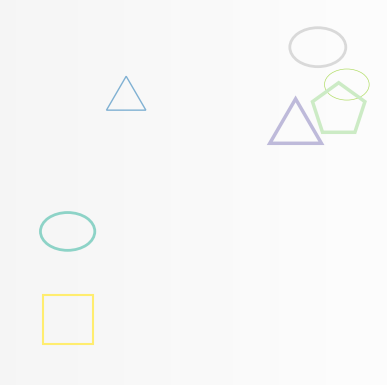[{"shape": "oval", "thickness": 2, "radius": 0.35, "center": [0.175, 0.399]}, {"shape": "triangle", "thickness": 2.5, "radius": 0.38, "center": [0.763, 0.666]}, {"shape": "triangle", "thickness": 1, "radius": 0.29, "center": [0.326, 0.743]}, {"shape": "oval", "thickness": 0.5, "radius": 0.29, "center": [0.895, 0.78]}, {"shape": "oval", "thickness": 2, "radius": 0.36, "center": [0.82, 0.877]}, {"shape": "pentagon", "thickness": 2.5, "radius": 0.36, "center": [0.874, 0.714]}, {"shape": "square", "thickness": 1.5, "radius": 0.32, "center": [0.176, 0.17]}]